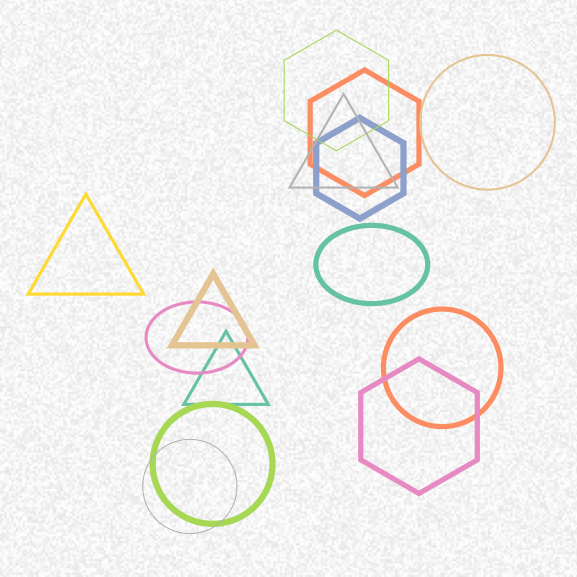[{"shape": "oval", "thickness": 2.5, "radius": 0.48, "center": [0.644, 0.541]}, {"shape": "triangle", "thickness": 1.5, "radius": 0.42, "center": [0.391, 0.341]}, {"shape": "circle", "thickness": 2.5, "radius": 0.51, "center": [0.766, 0.362]}, {"shape": "hexagon", "thickness": 2.5, "radius": 0.54, "center": [0.631, 0.769]}, {"shape": "hexagon", "thickness": 3, "radius": 0.44, "center": [0.623, 0.708]}, {"shape": "oval", "thickness": 1.5, "radius": 0.44, "center": [0.341, 0.415]}, {"shape": "hexagon", "thickness": 2.5, "radius": 0.58, "center": [0.726, 0.261]}, {"shape": "hexagon", "thickness": 0.5, "radius": 0.52, "center": [0.583, 0.842]}, {"shape": "circle", "thickness": 3, "radius": 0.52, "center": [0.368, 0.196]}, {"shape": "triangle", "thickness": 1.5, "radius": 0.58, "center": [0.149, 0.548]}, {"shape": "triangle", "thickness": 3, "radius": 0.41, "center": [0.369, 0.442]}, {"shape": "circle", "thickness": 1, "radius": 0.58, "center": [0.844, 0.787]}, {"shape": "triangle", "thickness": 1, "radius": 0.54, "center": [0.595, 0.728]}, {"shape": "circle", "thickness": 0.5, "radius": 0.41, "center": [0.329, 0.157]}]